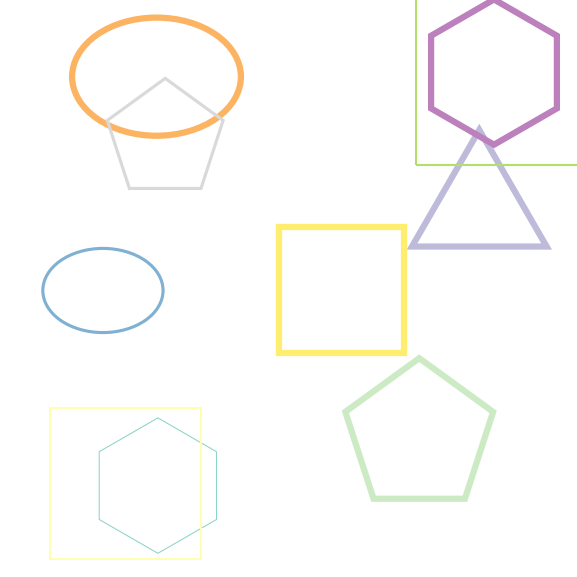[{"shape": "hexagon", "thickness": 0.5, "radius": 0.59, "center": [0.273, 0.158]}, {"shape": "square", "thickness": 1, "radius": 0.66, "center": [0.218, 0.162]}, {"shape": "triangle", "thickness": 3, "radius": 0.67, "center": [0.83, 0.64]}, {"shape": "oval", "thickness": 1.5, "radius": 0.52, "center": [0.178, 0.496]}, {"shape": "oval", "thickness": 3, "radius": 0.73, "center": [0.271, 0.866]}, {"shape": "square", "thickness": 1, "radius": 0.74, "center": [0.868, 0.863]}, {"shape": "pentagon", "thickness": 1.5, "radius": 0.53, "center": [0.286, 0.758]}, {"shape": "hexagon", "thickness": 3, "radius": 0.63, "center": [0.855, 0.874]}, {"shape": "pentagon", "thickness": 3, "radius": 0.67, "center": [0.726, 0.244]}, {"shape": "square", "thickness": 3, "radius": 0.54, "center": [0.591, 0.497]}]